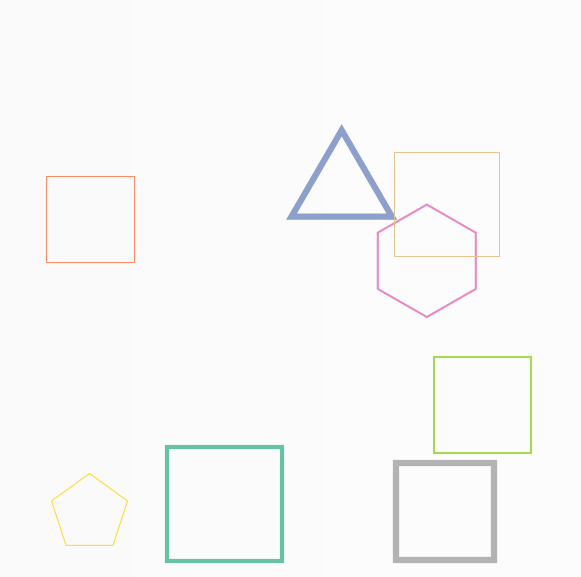[{"shape": "square", "thickness": 2, "radius": 0.49, "center": [0.386, 0.126]}, {"shape": "square", "thickness": 0.5, "radius": 0.37, "center": [0.155, 0.62]}, {"shape": "triangle", "thickness": 3, "radius": 0.5, "center": [0.588, 0.674]}, {"shape": "hexagon", "thickness": 1, "radius": 0.49, "center": [0.734, 0.548]}, {"shape": "square", "thickness": 1, "radius": 0.42, "center": [0.83, 0.298]}, {"shape": "pentagon", "thickness": 0.5, "radius": 0.34, "center": [0.154, 0.11]}, {"shape": "square", "thickness": 0.5, "radius": 0.45, "center": [0.767, 0.646]}, {"shape": "square", "thickness": 3, "radius": 0.42, "center": [0.765, 0.113]}]